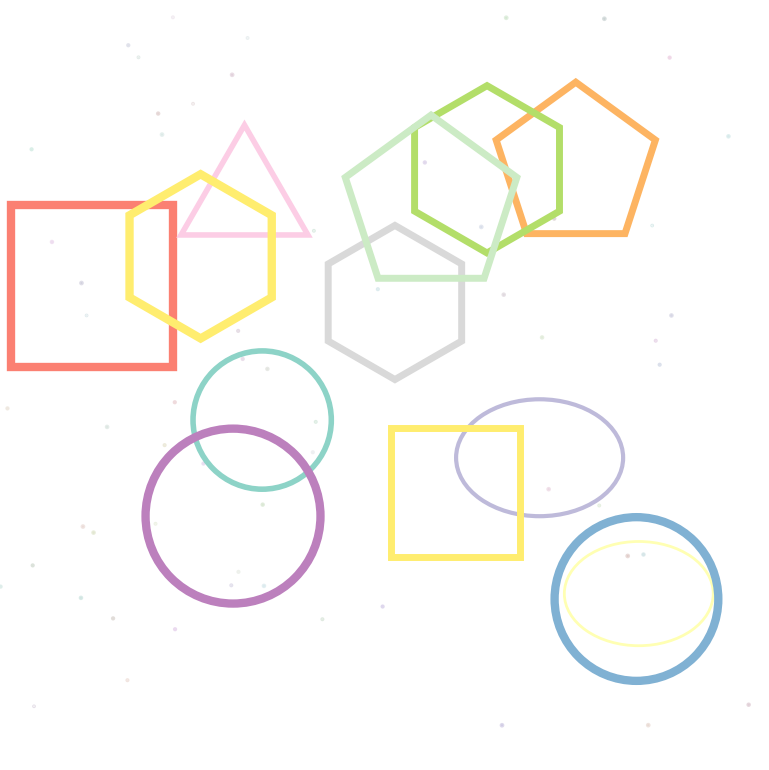[{"shape": "circle", "thickness": 2, "radius": 0.45, "center": [0.34, 0.454]}, {"shape": "oval", "thickness": 1, "radius": 0.48, "center": [0.83, 0.229]}, {"shape": "oval", "thickness": 1.5, "radius": 0.54, "center": [0.701, 0.406]}, {"shape": "square", "thickness": 3, "radius": 0.53, "center": [0.12, 0.629]}, {"shape": "circle", "thickness": 3, "radius": 0.53, "center": [0.827, 0.222]}, {"shape": "pentagon", "thickness": 2.5, "radius": 0.54, "center": [0.748, 0.785]}, {"shape": "hexagon", "thickness": 2.5, "radius": 0.54, "center": [0.633, 0.78]}, {"shape": "triangle", "thickness": 2, "radius": 0.48, "center": [0.318, 0.742]}, {"shape": "hexagon", "thickness": 2.5, "radius": 0.5, "center": [0.513, 0.607]}, {"shape": "circle", "thickness": 3, "radius": 0.57, "center": [0.303, 0.33]}, {"shape": "pentagon", "thickness": 2.5, "radius": 0.59, "center": [0.56, 0.733]}, {"shape": "hexagon", "thickness": 3, "radius": 0.53, "center": [0.261, 0.667]}, {"shape": "square", "thickness": 2.5, "radius": 0.42, "center": [0.591, 0.361]}]